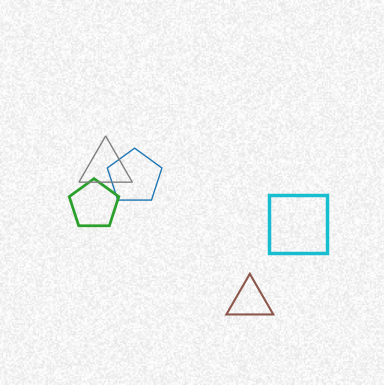[{"shape": "pentagon", "thickness": 1, "radius": 0.37, "center": [0.35, 0.541]}, {"shape": "pentagon", "thickness": 2, "radius": 0.34, "center": [0.244, 0.468]}, {"shape": "triangle", "thickness": 1.5, "radius": 0.35, "center": [0.649, 0.218]}, {"shape": "triangle", "thickness": 1, "radius": 0.4, "center": [0.274, 0.567]}, {"shape": "square", "thickness": 2.5, "radius": 0.38, "center": [0.774, 0.418]}]